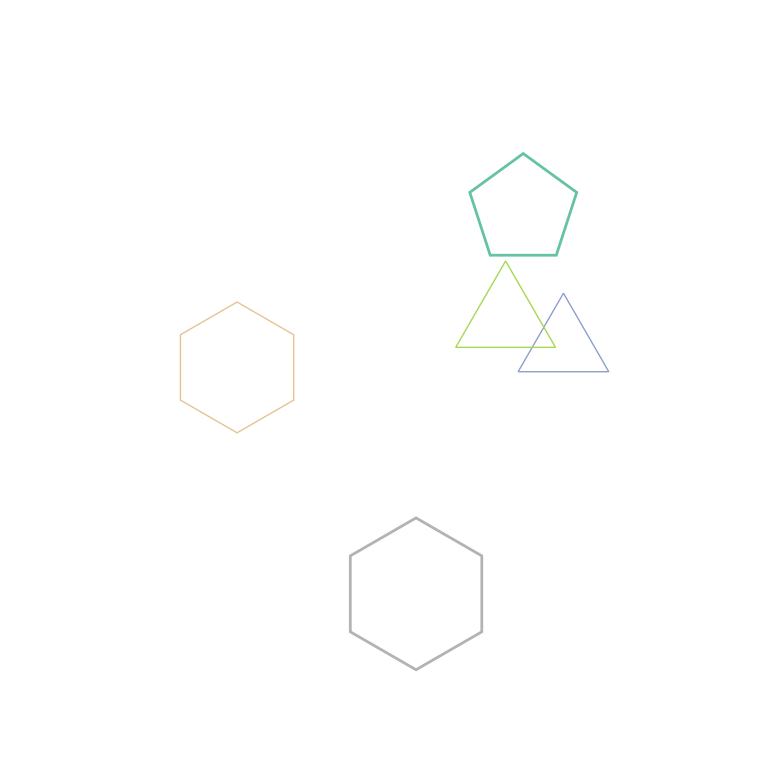[{"shape": "pentagon", "thickness": 1, "radius": 0.36, "center": [0.68, 0.728]}, {"shape": "triangle", "thickness": 0.5, "radius": 0.34, "center": [0.732, 0.551]}, {"shape": "triangle", "thickness": 0.5, "radius": 0.37, "center": [0.657, 0.586]}, {"shape": "hexagon", "thickness": 0.5, "radius": 0.42, "center": [0.308, 0.523]}, {"shape": "hexagon", "thickness": 1, "radius": 0.49, "center": [0.54, 0.229]}]